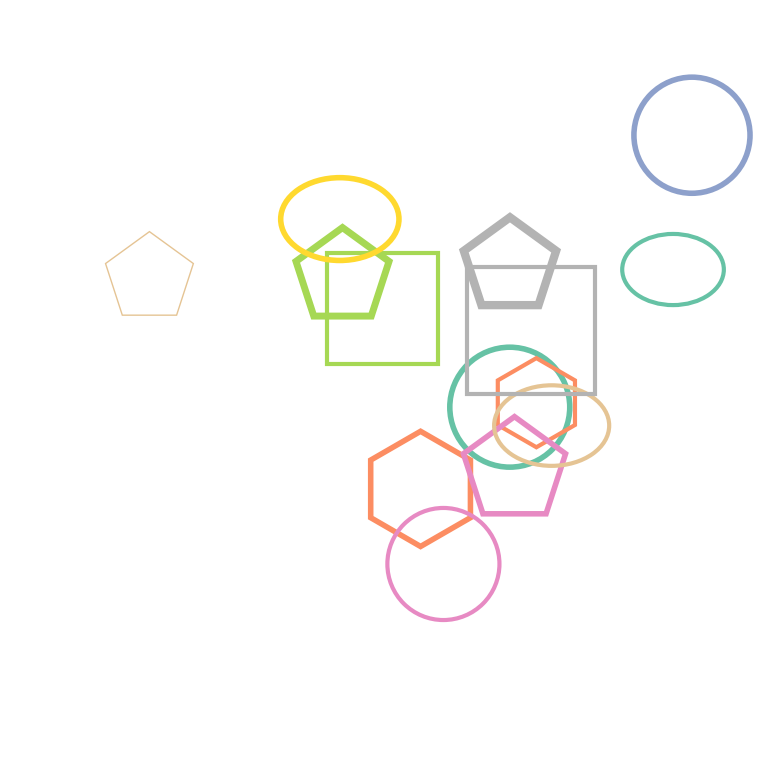[{"shape": "circle", "thickness": 2, "radius": 0.39, "center": [0.662, 0.471]}, {"shape": "oval", "thickness": 1.5, "radius": 0.33, "center": [0.874, 0.65]}, {"shape": "hexagon", "thickness": 2, "radius": 0.37, "center": [0.546, 0.365]}, {"shape": "hexagon", "thickness": 1.5, "radius": 0.29, "center": [0.697, 0.477]}, {"shape": "circle", "thickness": 2, "radius": 0.38, "center": [0.899, 0.824]}, {"shape": "circle", "thickness": 1.5, "radius": 0.36, "center": [0.576, 0.268]}, {"shape": "pentagon", "thickness": 2, "radius": 0.35, "center": [0.668, 0.389]}, {"shape": "pentagon", "thickness": 2.5, "radius": 0.32, "center": [0.445, 0.641]}, {"shape": "square", "thickness": 1.5, "radius": 0.36, "center": [0.497, 0.599]}, {"shape": "oval", "thickness": 2, "radius": 0.38, "center": [0.441, 0.715]}, {"shape": "pentagon", "thickness": 0.5, "radius": 0.3, "center": [0.194, 0.639]}, {"shape": "oval", "thickness": 1.5, "radius": 0.37, "center": [0.716, 0.447]}, {"shape": "square", "thickness": 1.5, "radius": 0.41, "center": [0.689, 0.571]}, {"shape": "pentagon", "thickness": 3, "radius": 0.32, "center": [0.662, 0.655]}]